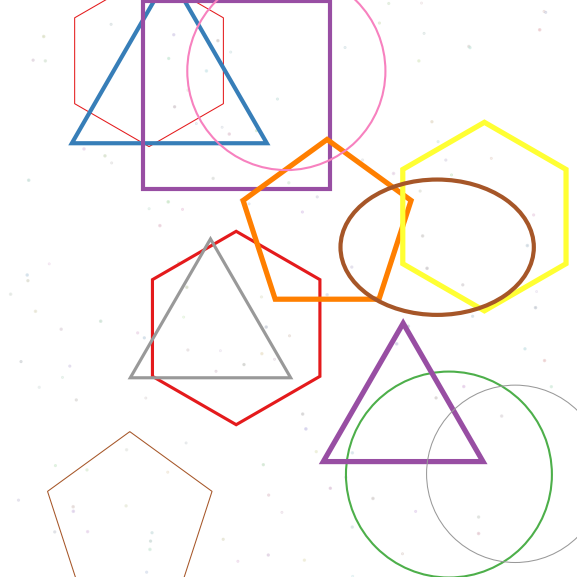[{"shape": "hexagon", "thickness": 1.5, "radius": 0.84, "center": [0.409, 0.431]}, {"shape": "hexagon", "thickness": 0.5, "radius": 0.74, "center": [0.258, 0.894]}, {"shape": "triangle", "thickness": 2, "radius": 0.97, "center": [0.293, 0.849]}, {"shape": "circle", "thickness": 1, "radius": 0.89, "center": [0.777, 0.177]}, {"shape": "triangle", "thickness": 2.5, "radius": 0.8, "center": [0.698, 0.28]}, {"shape": "square", "thickness": 2, "radius": 0.81, "center": [0.409, 0.835]}, {"shape": "pentagon", "thickness": 2.5, "radius": 0.76, "center": [0.566, 0.605]}, {"shape": "hexagon", "thickness": 2.5, "radius": 0.82, "center": [0.839, 0.624]}, {"shape": "pentagon", "thickness": 0.5, "radius": 0.75, "center": [0.225, 0.102]}, {"shape": "oval", "thickness": 2, "radius": 0.84, "center": [0.757, 0.571]}, {"shape": "circle", "thickness": 1, "radius": 0.86, "center": [0.496, 0.876]}, {"shape": "triangle", "thickness": 1.5, "radius": 0.8, "center": [0.364, 0.425]}, {"shape": "circle", "thickness": 0.5, "radius": 0.77, "center": [0.892, 0.179]}]